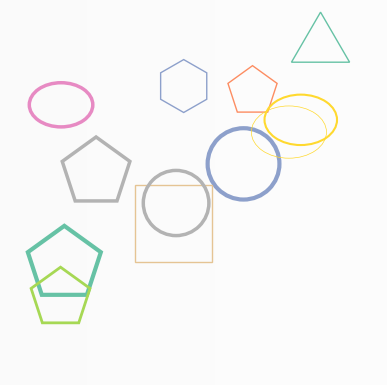[{"shape": "triangle", "thickness": 1, "radius": 0.43, "center": [0.827, 0.882]}, {"shape": "pentagon", "thickness": 3, "radius": 0.5, "center": [0.166, 0.314]}, {"shape": "pentagon", "thickness": 1, "radius": 0.33, "center": [0.652, 0.763]}, {"shape": "circle", "thickness": 3, "radius": 0.46, "center": [0.628, 0.574]}, {"shape": "hexagon", "thickness": 1, "radius": 0.34, "center": [0.474, 0.777]}, {"shape": "oval", "thickness": 2.5, "radius": 0.41, "center": [0.158, 0.728]}, {"shape": "pentagon", "thickness": 2, "radius": 0.4, "center": [0.156, 0.226]}, {"shape": "oval", "thickness": 1.5, "radius": 0.47, "center": [0.776, 0.689]}, {"shape": "oval", "thickness": 0.5, "radius": 0.48, "center": [0.746, 0.657]}, {"shape": "square", "thickness": 1, "radius": 0.5, "center": [0.447, 0.42]}, {"shape": "pentagon", "thickness": 2.5, "radius": 0.46, "center": [0.248, 0.552]}, {"shape": "circle", "thickness": 2.5, "radius": 0.42, "center": [0.454, 0.473]}]